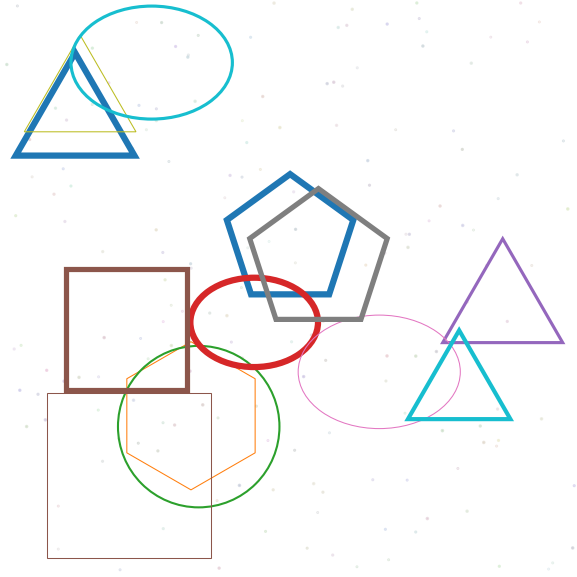[{"shape": "pentagon", "thickness": 3, "radius": 0.58, "center": [0.502, 0.583]}, {"shape": "triangle", "thickness": 3, "radius": 0.59, "center": [0.13, 0.789]}, {"shape": "hexagon", "thickness": 0.5, "radius": 0.64, "center": [0.331, 0.279]}, {"shape": "circle", "thickness": 1, "radius": 0.7, "center": [0.344, 0.26]}, {"shape": "oval", "thickness": 3, "radius": 0.55, "center": [0.44, 0.441]}, {"shape": "triangle", "thickness": 1.5, "radius": 0.6, "center": [0.87, 0.466]}, {"shape": "square", "thickness": 2.5, "radius": 0.53, "center": [0.219, 0.429]}, {"shape": "square", "thickness": 0.5, "radius": 0.71, "center": [0.223, 0.176]}, {"shape": "oval", "thickness": 0.5, "radius": 0.7, "center": [0.657, 0.355]}, {"shape": "pentagon", "thickness": 2.5, "radius": 0.63, "center": [0.551, 0.547]}, {"shape": "triangle", "thickness": 0.5, "radius": 0.56, "center": [0.139, 0.827]}, {"shape": "oval", "thickness": 1.5, "radius": 0.7, "center": [0.263, 0.891]}, {"shape": "triangle", "thickness": 2, "radius": 0.51, "center": [0.795, 0.325]}]